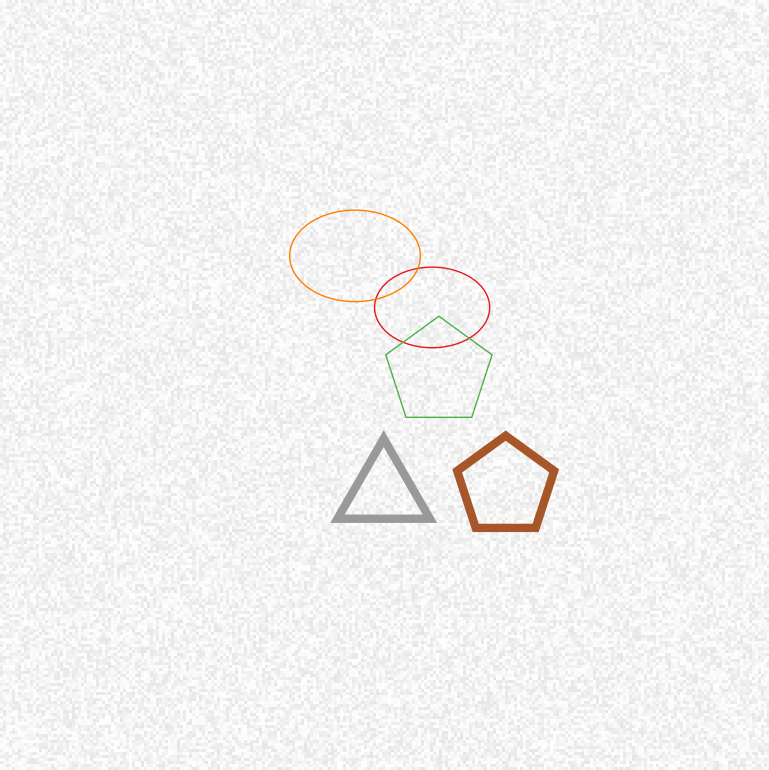[{"shape": "oval", "thickness": 0.5, "radius": 0.37, "center": [0.561, 0.601]}, {"shape": "pentagon", "thickness": 0.5, "radius": 0.36, "center": [0.57, 0.517]}, {"shape": "oval", "thickness": 0.5, "radius": 0.42, "center": [0.461, 0.668]}, {"shape": "pentagon", "thickness": 3, "radius": 0.33, "center": [0.657, 0.368]}, {"shape": "triangle", "thickness": 3, "radius": 0.35, "center": [0.498, 0.361]}]